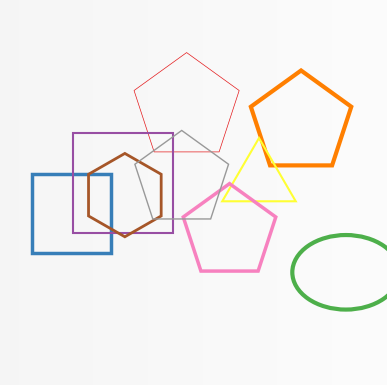[{"shape": "pentagon", "thickness": 0.5, "radius": 0.71, "center": [0.482, 0.721]}, {"shape": "square", "thickness": 2.5, "radius": 0.51, "center": [0.184, 0.446]}, {"shape": "oval", "thickness": 3, "radius": 0.69, "center": [0.893, 0.293]}, {"shape": "square", "thickness": 1.5, "radius": 0.65, "center": [0.318, 0.526]}, {"shape": "pentagon", "thickness": 3, "radius": 0.68, "center": [0.777, 0.681]}, {"shape": "triangle", "thickness": 1.5, "radius": 0.55, "center": [0.668, 0.532]}, {"shape": "hexagon", "thickness": 2, "radius": 0.54, "center": [0.322, 0.493]}, {"shape": "pentagon", "thickness": 2.5, "radius": 0.63, "center": [0.592, 0.398]}, {"shape": "pentagon", "thickness": 1, "radius": 0.64, "center": [0.469, 0.534]}]